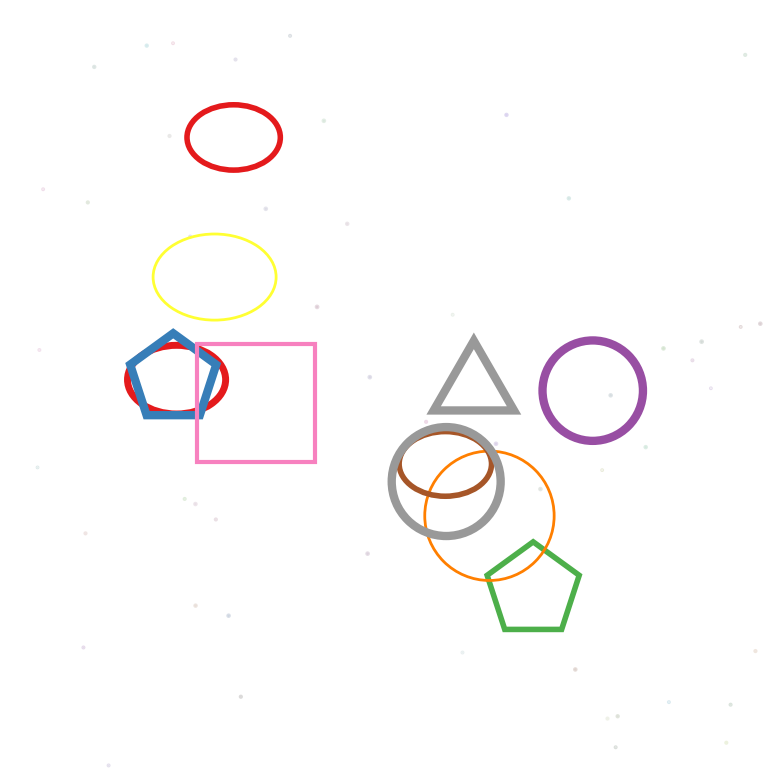[{"shape": "oval", "thickness": 2, "radius": 0.3, "center": [0.303, 0.821]}, {"shape": "oval", "thickness": 2.5, "radius": 0.32, "center": [0.229, 0.507]}, {"shape": "pentagon", "thickness": 3, "radius": 0.29, "center": [0.225, 0.508]}, {"shape": "pentagon", "thickness": 2, "radius": 0.31, "center": [0.692, 0.233]}, {"shape": "circle", "thickness": 3, "radius": 0.33, "center": [0.77, 0.493]}, {"shape": "circle", "thickness": 1, "radius": 0.42, "center": [0.636, 0.33]}, {"shape": "oval", "thickness": 1, "radius": 0.4, "center": [0.279, 0.64]}, {"shape": "oval", "thickness": 2, "radius": 0.3, "center": [0.578, 0.398]}, {"shape": "square", "thickness": 1.5, "radius": 0.38, "center": [0.332, 0.476]}, {"shape": "triangle", "thickness": 3, "radius": 0.3, "center": [0.615, 0.497]}, {"shape": "circle", "thickness": 3, "radius": 0.35, "center": [0.579, 0.375]}]